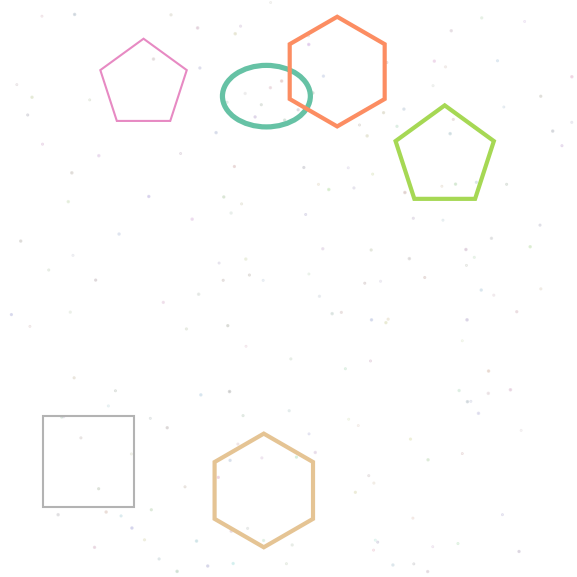[{"shape": "oval", "thickness": 2.5, "radius": 0.38, "center": [0.461, 0.833]}, {"shape": "hexagon", "thickness": 2, "radius": 0.47, "center": [0.584, 0.875]}, {"shape": "pentagon", "thickness": 1, "radius": 0.39, "center": [0.249, 0.853]}, {"shape": "pentagon", "thickness": 2, "radius": 0.45, "center": [0.77, 0.727]}, {"shape": "hexagon", "thickness": 2, "radius": 0.49, "center": [0.457, 0.15]}, {"shape": "square", "thickness": 1, "radius": 0.39, "center": [0.153, 0.2]}]